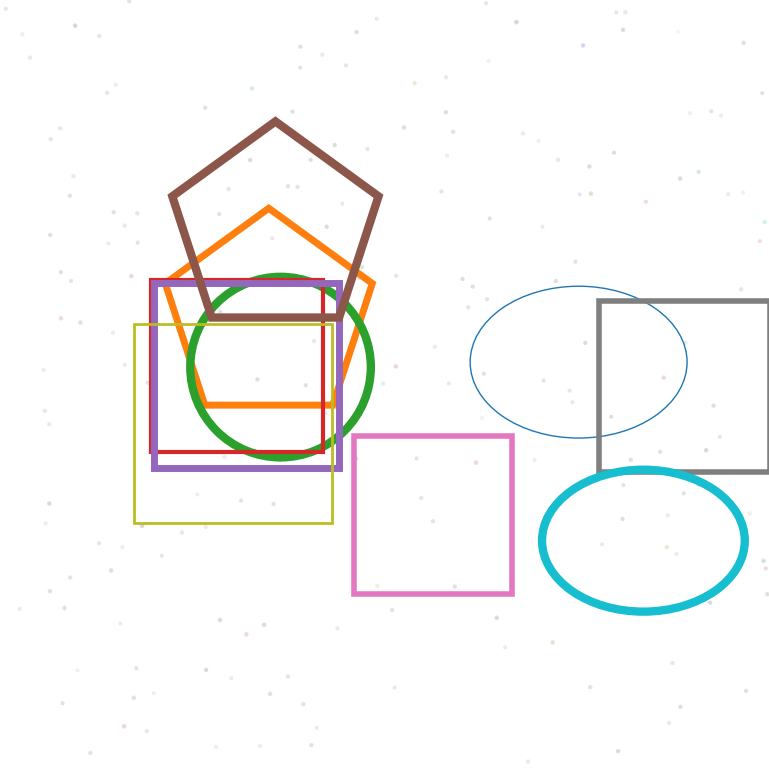[{"shape": "oval", "thickness": 0.5, "radius": 0.7, "center": [0.751, 0.53]}, {"shape": "pentagon", "thickness": 2.5, "radius": 0.71, "center": [0.349, 0.588]}, {"shape": "circle", "thickness": 3, "radius": 0.59, "center": [0.364, 0.523]}, {"shape": "square", "thickness": 1.5, "radius": 0.56, "center": [0.308, 0.525]}, {"shape": "square", "thickness": 2.5, "radius": 0.6, "center": [0.32, 0.512]}, {"shape": "pentagon", "thickness": 3, "radius": 0.7, "center": [0.358, 0.702]}, {"shape": "square", "thickness": 2, "radius": 0.51, "center": [0.562, 0.331]}, {"shape": "square", "thickness": 2, "radius": 0.55, "center": [0.889, 0.498]}, {"shape": "square", "thickness": 1, "radius": 0.64, "center": [0.303, 0.45]}, {"shape": "oval", "thickness": 3, "radius": 0.66, "center": [0.836, 0.298]}]